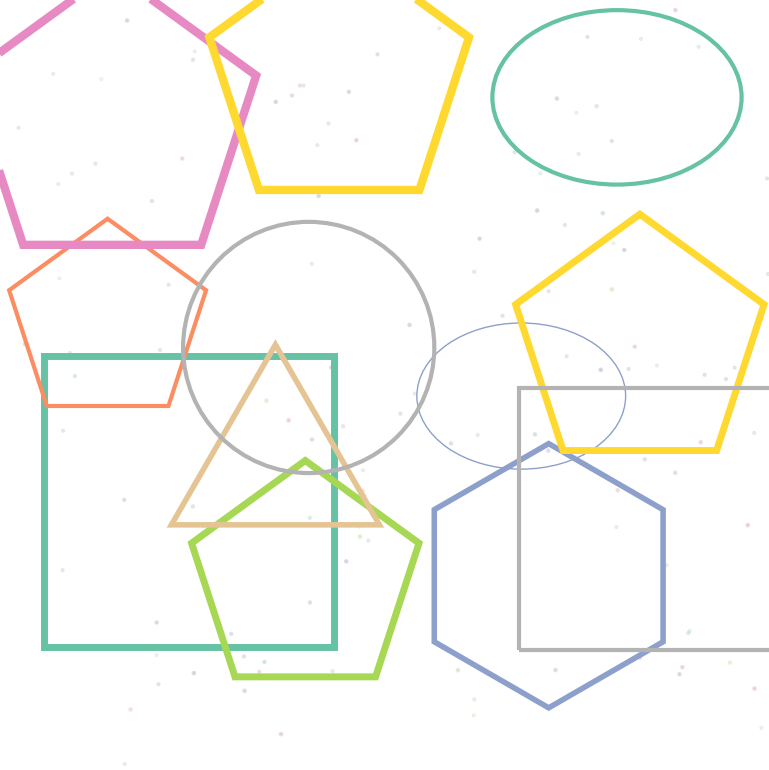[{"shape": "oval", "thickness": 1.5, "radius": 0.81, "center": [0.801, 0.874]}, {"shape": "square", "thickness": 2.5, "radius": 0.94, "center": [0.246, 0.349]}, {"shape": "pentagon", "thickness": 1.5, "radius": 0.67, "center": [0.14, 0.582]}, {"shape": "hexagon", "thickness": 2, "radius": 0.86, "center": [0.713, 0.252]}, {"shape": "oval", "thickness": 0.5, "radius": 0.68, "center": [0.677, 0.486]}, {"shape": "pentagon", "thickness": 3, "radius": 0.98, "center": [0.146, 0.841]}, {"shape": "pentagon", "thickness": 2.5, "radius": 0.78, "center": [0.396, 0.247]}, {"shape": "pentagon", "thickness": 2.5, "radius": 0.85, "center": [0.831, 0.552]}, {"shape": "pentagon", "thickness": 3, "radius": 0.89, "center": [0.44, 0.897]}, {"shape": "triangle", "thickness": 2, "radius": 0.78, "center": [0.358, 0.396]}, {"shape": "square", "thickness": 1.5, "radius": 0.85, "center": [0.844, 0.326]}, {"shape": "circle", "thickness": 1.5, "radius": 0.82, "center": [0.401, 0.549]}]